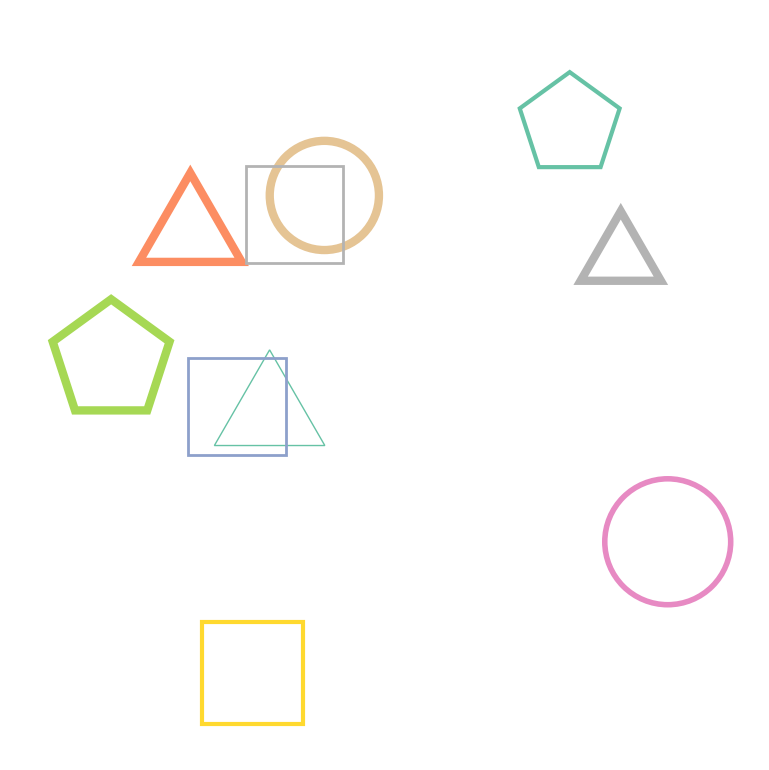[{"shape": "triangle", "thickness": 0.5, "radius": 0.41, "center": [0.35, 0.463]}, {"shape": "pentagon", "thickness": 1.5, "radius": 0.34, "center": [0.74, 0.838]}, {"shape": "triangle", "thickness": 3, "radius": 0.39, "center": [0.247, 0.698]}, {"shape": "square", "thickness": 1, "radius": 0.32, "center": [0.308, 0.472]}, {"shape": "circle", "thickness": 2, "radius": 0.41, "center": [0.867, 0.296]}, {"shape": "pentagon", "thickness": 3, "radius": 0.4, "center": [0.144, 0.532]}, {"shape": "square", "thickness": 1.5, "radius": 0.33, "center": [0.328, 0.126]}, {"shape": "circle", "thickness": 3, "radius": 0.35, "center": [0.421, 0.746]}, {"shape": "square", "thickness": 1, "radius": 0.32, "center": [0.382, 0.722]}, {"shape": "triangle", "thickness": 3, "radius": 0.3, "center": [0.806, 0.665]}]